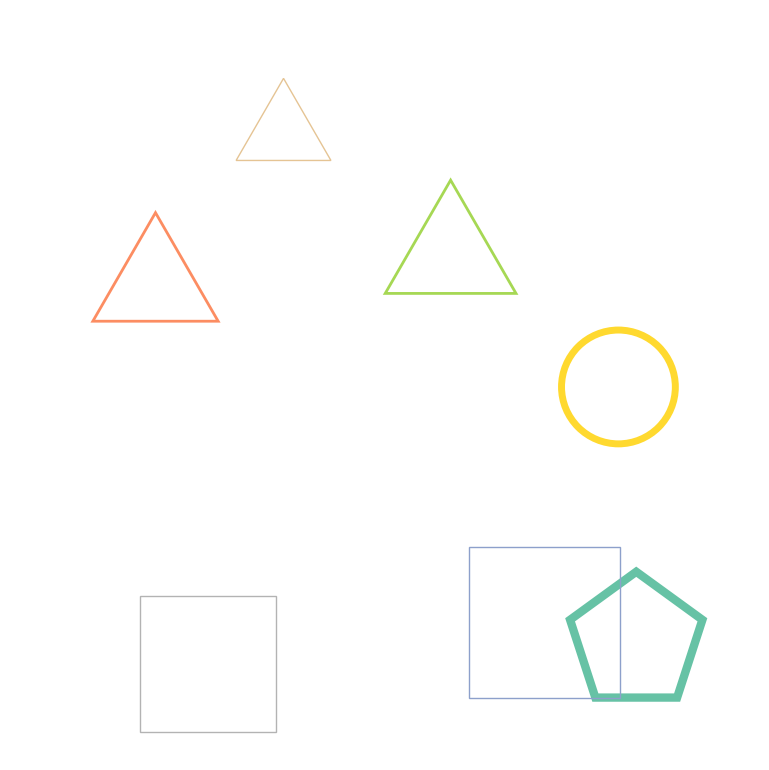[{"shape": "pentagon", "thickness": 3, "radius": 0.45, "center": [0.826, 0.167]}, {"shape": "triangle", "thickness": 1, "radius": 0.47, "center": [0.202, 0.63]}, {"shape": "square", "thickness": 0.5, "radius": 0.49, "center": [0.707, 0.192]}, {"shape": "triangle", "thickness": 1, "radius": 0.49, "center": [0.585, 0.668]}, {"shape": "circle", "thickness": 2.5, "radius": 0.37, "center": [0.803, 0.497]}, {"shape": "triangle", "thickness": 0.5, "radius": 0.36, "center": [0.368, 0.827]}, {"shape": "square", "thickness": 0.5, "radius": 0.44, "center": [0.27, 0.138]}]